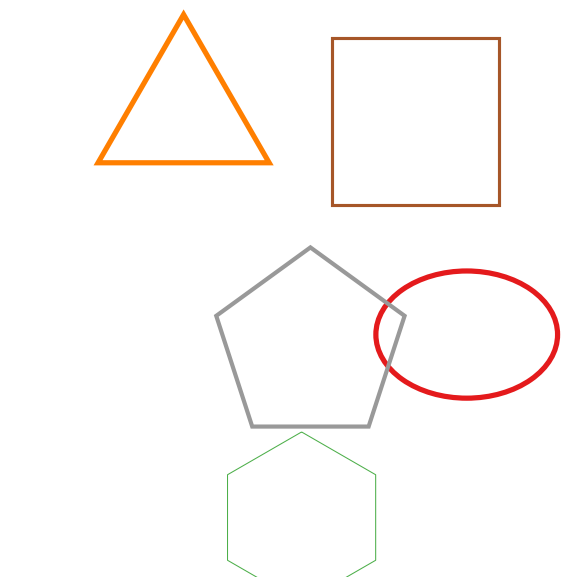[{"shape": "oval", "thickness": 2.5, "radius": 0.79, "center": [0.808, 0.42]}, {"shape": "hexagon", "thickness": 0.5, "radius": 0.74, "center": [0.522, 0.103]}, {"shape": "triangle", "thickness": 2.5, "radius": 0.86, "center": [0.318, 0.803]}, {"shape": "square", "thickness": 1.5, "radius": 0.72, "center": [0.72, 0.788]}, {"shape": "pentagon", "thickness": 2, "radius": 0.86, "center": [0.538, 0.399]}]